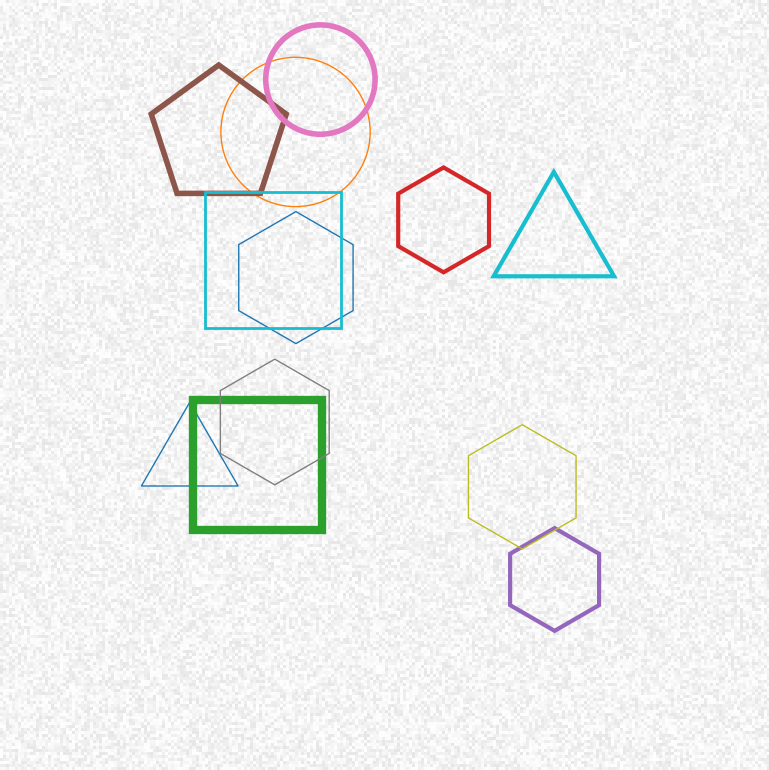[{"shape": "hexagon", "thickness": 0.5, "radius": 0.43, "center": [0.384, 0.639]}, {"shape": "triangle", "thickness": 0.5, "radius": 0.36, "center": [0.246, 0.405]}, {"shape": "circle", "thickness": 0.5, "radius": 0.48, "center": [0.384, 0.829]}, {"shape": "square", "thickness": 3, "radius": 0.42, "center": [0.334, 0.396]}, {"shape": "hexagon", "thickness": 1.5, "radius": 0.34, "center": [0.576, 0.714]}, {"shape": "hexagon", "thickness": 1.5, "radius": 0.33, "center": [0.72, 0.247]}, {"shape": "pentagon", "thickness": 2, "radius": 0.46, "center": [0.284, 0.823]}, {"shape": "circle", "thickness": 2, "radius": 0.36, "center": [0.416, 0.897]}, {"shape": "hexagon", "thickness": 0.5, "radius": 0.41, "center": [0.357, 0.452]}, {"shape": "hexagon", "thickness": 0.5, "radius": 0.4, "center": [0.678, 0.368]}, {"shape": "triangle", "thickness": 1.5, "radius": 0.45, "center": [0.719, 0.686]}, {"shape": "square", "thickness": 1, "radius": 0.44, "center": [0.355, 0.662]}]